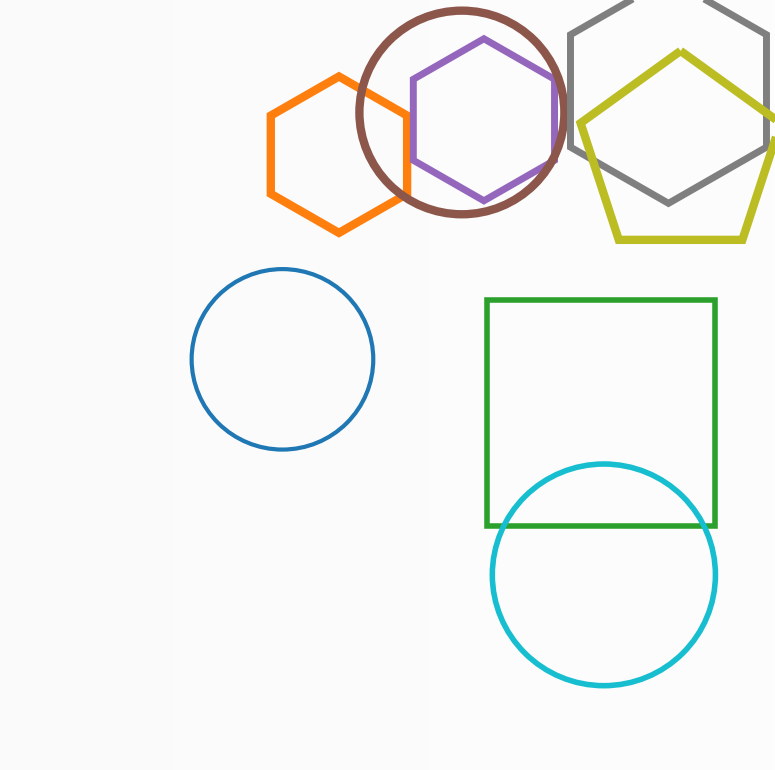[{"shape": "circle", "thickness": 1.5, "radius": 0.59, "center": [0.364, 0.533]}, {"shape": "hexagon", "thickness": 3, "radius": 0.51, "center": [0.437, 0.799]}, {"shape": "square", "thickness": 2, "radius": 0.73, "center": [0.775, 0.464]}, {"shape": "hexagon", "thickness": 2.5, "radius": 0.53, "center": [0.624, 0.844]}, {"shape": "circle", "thickness": 3, "radius": 0.66, "center": [0.596, 0.854]}, {"shape": "hexagon", "thickness": 2.5, "radius": 0.73, "center": [0.863, 0.882]}, {"shape": "pentagon", "thickness": 3, "radius": 0.68, "center": [0.878, 0.798]}, {"shape": "circle", "thickness": 2, "radius": 0.72, "center": [0.779, 0.253]}]